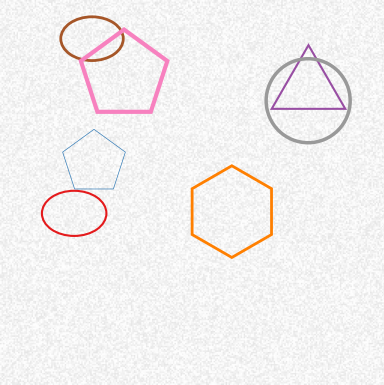[{"shape": "oval", "thickness": 1.5, "radius": 0.42, "center": [0.193, 0.446]}, {"shape": "pentagon", "thickness": 0.5, "radius": 0.43, "center": [0.244, 0.578]}, {"shape": "triangle", "thickness": 1.5, "radius": 0.55, "center": [0.801, 0.772]}, {"shape": "hexagon", "thickness": 2, "radius": 0.6, "center": [0.602, 0.45]}, {"shape": "oval", "thickness": 2, "radius": 0.41, "center": [0.239, 0.9]}, {"shape": "pentagon", "thickness": 3, "radius": 0.59, "center": [0.322, 0.805]}, {"shape": "circle", "thickness": 2.5, "radius": 0.55, "center": [0.8, 0.738]}]